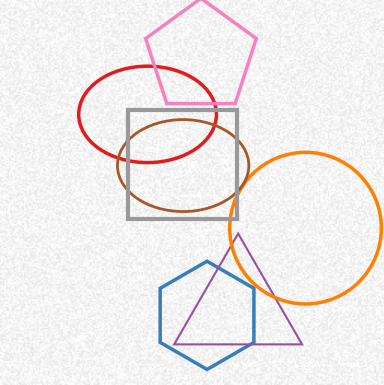[{"shape": "oval", "thickness": 2.5, "radius": 0.89, "center": [0.383, 0.703]}, {"shape": "hexagon", "thickness": 2.5, "radius": 0.7, "center": [0.538, 0.181]}, {"shape": "triangle", "thickness": 1.5, "radius": 0.96, "center": [0.619, 0.201]}, {"shape": "circle", "thickness": 2.5, "radius": 0.98, "center": [0.794, 0.407]}, {"shape": "oval", "thickness": 2, "radius": 0.85, "center": [0.476, 0.57]}, {"shape": "pentagon", "thickness": 2.5, "radius": 0.76, "center": [0.522, 0.853]}, {"shape": "square", "thickness": 3, "radius": 0.71, "center": [0.475, 0.573]}]